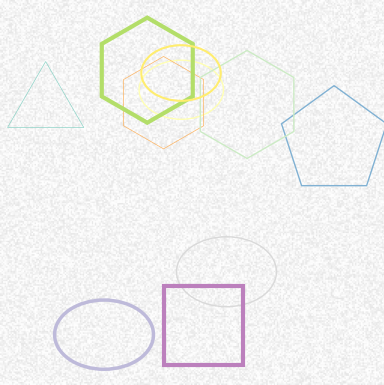[{"shape": "triangle", "thickness": 0.5, "radius": 0.57, "center": [0.119, 0.726]}, {"shape": "oval", "thickness": 1, "radius": 0.55, "center": [0.471, 0.767]}, {"shape": "oval", "thickness": 2.5, "radius": 0.64, "center": [0.27, 0.131]}, {"shape": "pentagon", "thickness": 1, "radius": 0.72, "center": [0.868, 0.634]}, {"shape": "hexagon", "thickness": 0.5, "radius": 0.6, "center": [0.425, 0.733]}, {"shape": "hexagon", "thickness": 3, "radius": 0.68, "center": [0.383, 0.818]}, {"shape": "oval", "thickness": 1, "radius": 0.65, "center": [0.588, 0.294]}, {"shape": "square", "thickness": 3, "radius": 0.51, "center": [0.528, 0.154]}, {"shape": "hexagon", "thickness": 1, "radius": 0.7, "center": [0.642, 0.729]}, {"shape": "oval", "thickness": 1.5, "radius": 0.52, "center": [0.47, 0.81]}]